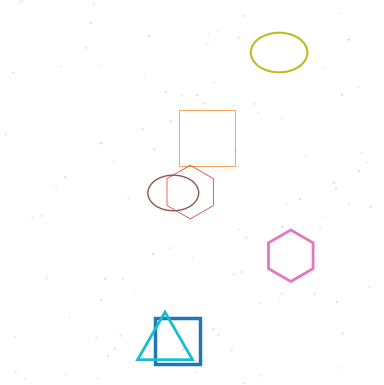[{"shape": "square", "thickness": 2.5, "radius": 0.3, "center": [0.461, 0.114]}, {"shape": "square", "thickness": 0.5, "radius": 0.37, "center": [0.539, 0.641]}, {"shape": "hexagon", "thickness": 0.5, "radius": 0.35, "center": [0.494, 0.501]}, {"shape": "oval", "thickness": 1, "radius": 0.33, "center": [0.45, 0.499]}, {"shape": "hexagon", "thickness": 2, "radius": 0.33, "center": [0.755, 0.336]}, {"shape": "oval", "thickness": 1.5, "radius": 0.37, "center": [0.725, 0.864]}, {"shape": "triangle", "thickness": 2, "radius": 0.41, "center": [0.429, 0.107]}]